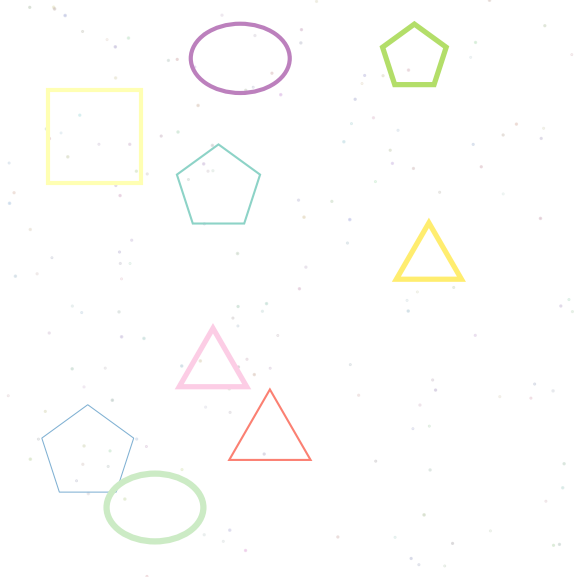[{"shape": "pentagon", "thickness": 1, "radius": 0.38, "center": [0.378, 0.673]}, {"shape": "square", "thickness": 2, "radius": 0.4, "center": [0.163, 0.762]}, {"shape": "triangle", "thickness": 1, "radius": 0.41, "center": [0.467, 0.243]}, {"shape": "pentagon", "thickness": 0.5, "radius": 0.42, "center": [0.152, 0.215]}, {"shape": "pentagon", "thickness": 2.5, "radius": 0.29, "center": [0.718, 0.899]}, {"shape": "triangle", "thickness": 2.5, "radius": 0.34, "center": [0.369, 0.363]}, {"shape": "oval", "thickness": 2, "radius": 0.43, "center": [0.416, 0.898]}, {"shape": "oval", "thickness": 3, "radius": 0.42, "center": [0.268, 0.12]}, {"shape": "triangle", "thickness": 2.5, "radius": 0.33, "center": [0.743, 0.548]}]